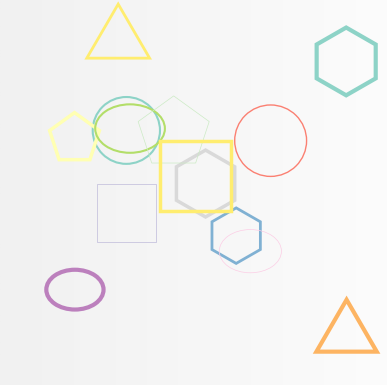[{"shape": "circle", "thickness": 1.5, "radius": 0.43, "center": [0.326, 0.661]}, {"shape": "hexagon", "thickness": 3, "radius": 0.44, "center": [0.893, 0.84]}, {"shape": "pentagon", "thickness": 2.5, "radius": 0.34, "center": [0.192, 0.64]}, {"shape": "square", "thickness": 0.5, "radius": 0.38, "center": [0.327, 0.446]}, {"shape": "circle", "thickness": 1, "radius": 0.46, "center": [0.698, 0.635]}, {"shape": "hexagon", "thickness": 2, "radius": 0.36, "center": [0.609, 0.388]}, {"shape": "triangle", "thickness": 3, "radius": 0.45, "center": [0.894, 0.132]}, {"shape": "oval", "thickness": 1.5, "radius": 0.45, "center": [0.336, 0.666]}, {"shape": "oval", "thickness": 0.5, "radius": 0.4, "center": [0.646, 0.348]}, {"shape": "hexagon", "thickness": 2.5, "radius": 0.43, "center": [0.53, 0.523]}, {"shape": "oval", "thickness": 3, "radius": 0.37, "center": [0.193, 0.248]}, {"shape": "pentagon", "thickness": 0.5, "radius": 0.48, "center": [0.448, 0.655]}, {"shape": "triangle", "thickness": 2, "radius": 0.47, "center": [0.305, 0.896]}, {"shape": "square", "thickness": 2.5, "radius": 0.45, "center": [0.505, 0.543]}]